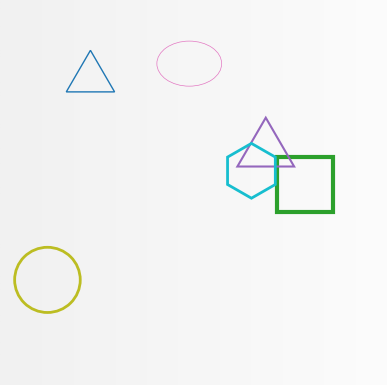[{"shape": "triangle", "thickness": 1, "radius": 0.36, "center": [0.233, 0.797]}, {"shape": "square", "thickness": 3, "radius": 0.36, "center": [0.786, 0.52]}, {"shape": "triangle", "thickness": 1.5, "radius": 0.42, "center": [0.686, 0.61]}, {"shape": "oval", "thickness": 0.5, "radius": 0.42, "center": [0.488, 0.835]}, {"shape": "circle", "thickness": 2, "radius": 0.42, "center": [0.122, 0.273]}, {"shape": "hexagon", "thickness": 2, "radius": 0.36, "center": [0.649, 0.556]}]